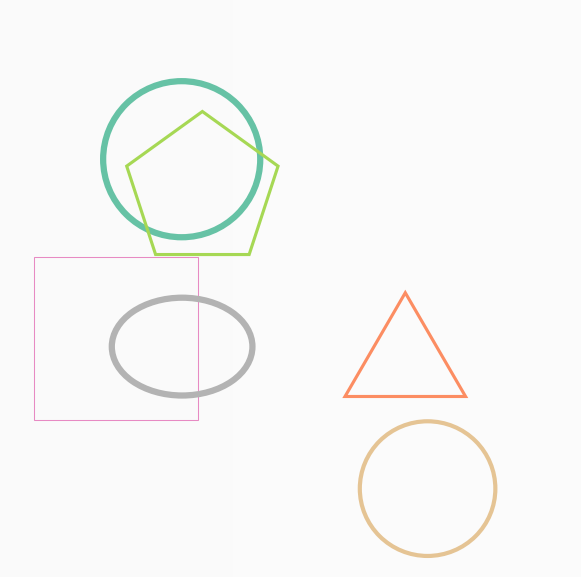[{"shape": "circle", "thickness": 3, "radius": 0.68, "center": [0.313, 0.723]}, {"shape": "triangle", "thickness": 1.5, "radius": 0.6, "center": [0.697, 0.372]}, {"shape": "square", "thickness": 0.5, "radius": 0.7, "center": [0.199, 0.413]}, {"shape": "pentagon", "thickness": 1.5, "radius": 0.68, "center": [0.348, 0.669]}, {"shape": "circle", "thickness": 2, "radius": 0.58, "center": [0.736, 0.153]}, {"shape": "oval", "thickness": 3, "radius": 0.6, "center": [0.313, 0.399]}]